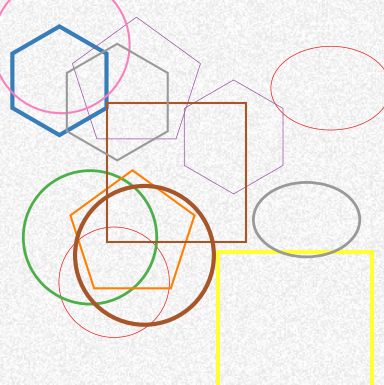[{"shape": "oval", "thickness": 0.5, "radius": 0.78, "center": [0.859, 0.771]}, {"shape": "circle", "thickness": 0.5, "radius": 0.72, "center": [0.297, 0.267]}, {"shape": "hexagon", "thickness": 3, "radius": 0.71, "center": [0.154, 0.79]}, {"shape": "circle", "thickness": 2, "radius": 0.87, "center": [0.234, 0.383]}, {"shape": "pentagon", "thickness": 0.5, "radius": 0.87, "center": [0.354, 0.781]}, {"shape": "hexagon", "thickness": 0.5, "radius": 0.74, "center": [0.607, 0.644]}, {"shape": "pentagon", "thickness": 1.5, "radius": 0.85, "center": [0.344, 0.388]}, {"shape": "square", "thickness": 3, "radius": 0.99, "center": [0.766, 0.148]}, {"shape": "circle", "thickness": 3, "radius": 0.9, "center": [0.375, 0.337]}, {"shape": "square", "thickness": 1.5, "radius": 0.9, "center": [0.458, 0.552]}, {"shape": "circle", "thickness": 1.5, "radius": 0.89, "center": [0.159, 0.884]}, {"shape": "oval", "thickness": 2, "radius": 0.69, "center": [0.796, 0.43]}, {"shape": "hexagon", "thickness": 1.5, "radius": 0.76, "center": [0.305, 0.735]}]